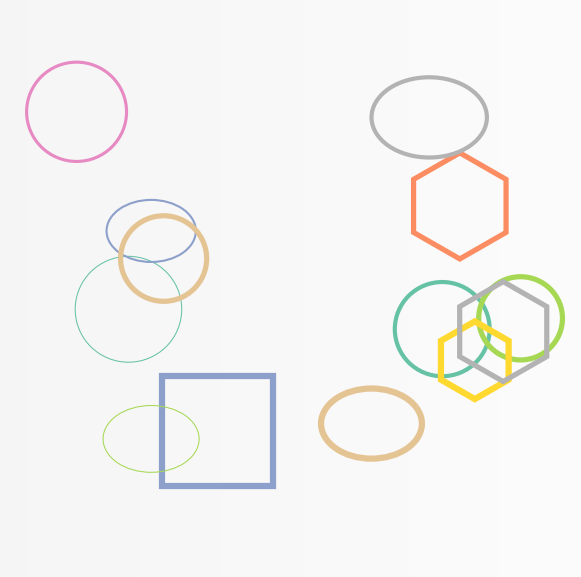[{"shape": "circle", "thickness": 2, "radius": 0.41, "center": [0.761, 0.429]}, {"shape": "circle", "thickness": 0.5, "radius": 0.46, "center": [0.221, 0.464]}, {"shape": "hexagon", "thickness": 2.5, "radius": 0.46, "center": [0.791, 0.643]}, {"shape": "oval", "thickness": 1, "radius": 0.38, "center": [0.26, 0.599]}, {"shape": "square", "thickness": 3, "radius": 0.48, "center": [0.374, 0.253]}, {"shape": "circle", "thickness": 1.5, "radius": 0.43, "center": [0.132, 0.806]}, {"shape": "circle", "thickness": 2.5, "radius": 0.36, "center": [0.896, 0.448]}, {"shape": "oval", "thickness": 0.5, "radius": 0.41, "center": [0.26, 0.239]}, {"shape": "hexagon", "thickness": 3, "radius": 0.34, "center": [0.817, 0.375]}, {"shape": "oval", "thickness": 3, "radius": 0.43, "center": [0.639, 0.266]}, {"shape": "circle", "thickness": 2.5, "radius": 0.37, "center": [0.281, 0.551]}, {"shape": "oval", "thickness": 2, "radius": 0.5, "center": [0.738, 0.796]}, {"shape": "hexagon", "thickness": 2.5, "radius": 0.43, "center": [0.866, 0.425]}]